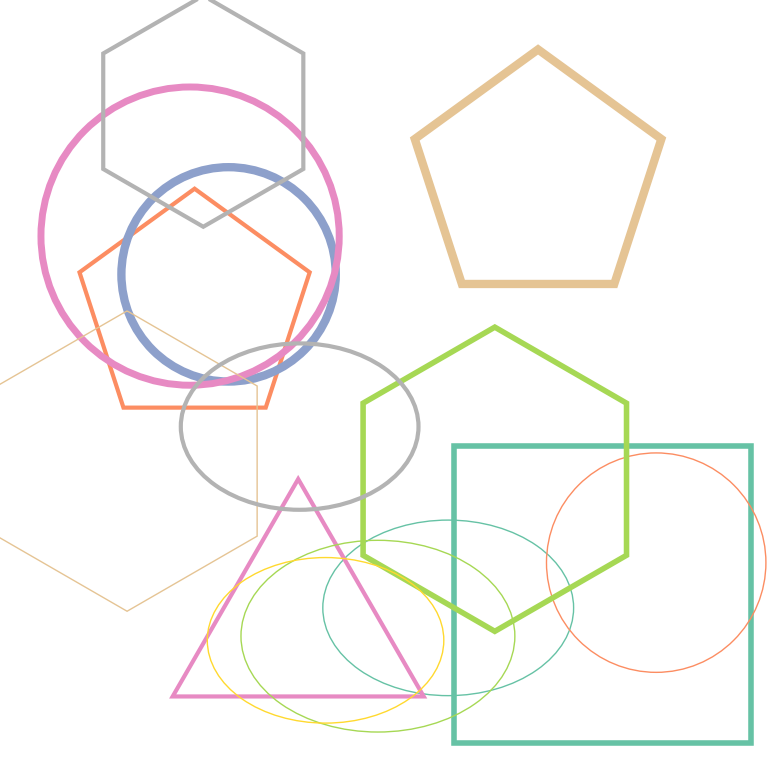[{"shape": "square", "thickness": 2, "radius": 0.96, "center": [0.783, 0.228]}, {"shape": "oval", "thickness": 0.5, "radius": 0.81, "center": [0.582, 0.211]}, {"shape": "circle", "thickness": 0.5, "radius": 0.71, "center": [0.852, 0.269]}, {"shape": "pentagon", "thickness": 1.5, "radius": 0.79, "center": [0.253, 0.598]}, {"shape": "circle", "thickness": 3, "radius": 0.7, "center": [0.297, 0.644]}, {"shape": "triangle", "thickness": 1.5, "radius": 0.94, "center": [0.387, 0.19]}, {"shape": "circle", "thickness": 2.5, "radius": 0.97, "center": [0.247, 0.693]}, {"shape": "oval", "thickness": 0.5, "radius": 0.89, "center": [0.491, 0.174]}, {"shape": "hexagon", "thickness": 2, "radius": 0.99, "center": [0.643, 0.378]}, {"shape": "oval", "thickness": 0.5, "radius": 0.77, "center": [0.423, 0.168]}, {"shape": "pentagon", "thickness": 3, "radius": 0.84, "center": [0.699, 0.767]}, {"shape": "hexagon", "thickness": 0.5, "radius": 0.98, "center": [0.165, 0.401]}, {"shape": "oval", "thickness": 1.5, "radius": 0.77, "center": [0.389, 0.446]}, {"shape": "hexagon", "thickness": 1.5, "radius": 0.75, "center": [0.264, 0.856]}]